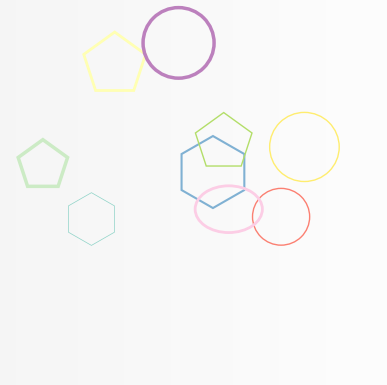[{"shape": "hexagon", "thickness": 0.5, "radius": 0.34, "center": [0.236, 0.431]}, {"shape": "pentagon", "thickness": 2, "radius": 0.42, "center": [0.296, 0.833]}, {"shape": "circle", "thickness": 1, "radius": 0.37, "center": [0.725, 0.437]}, {"shape": "hexagon", "thickness": 1.5, "radius": 0.47, "center": [0.55, 0.553]}, {"shape": "pentagon", "thickness": 1, "radius": 0.38, "center": [0.577, 0.631]}, {"shape": "oval", "thickness": 2, "radius": 0.43, "center": [0.59, 0.457]}, {"shape": "circle", "thickness": 2.5, "radius": 0.46, "center": [0.461, 0.889]}, {"shape": "pentagon", "thickness": 2.5, "radius": 0.34, "center": [0.111, 0.57]}, {"shape": "circle", "thickness": 1, "radius": 0.45, "center": [0.786, 0.618]}]